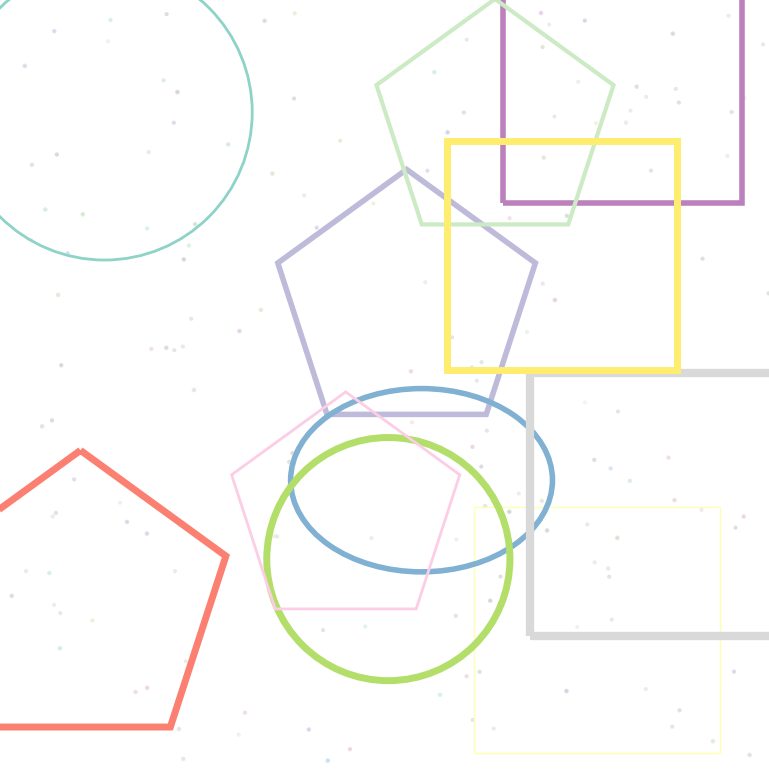[{"shape": "circle", "thickness": 1, "radius": 0.96, "center": [0.136, 0.854]}, {"shape": "square", "thickness": 0.5, "radius": 0.8, "center": [0.775, 0.182]}, {"shape": "pentagon", "thickness": 2, "radius": 0.88, "center": [0.528, 0.604]}, {"shape": "pentagon", "thickness": 2.5, "radius": 0.99, "center": [0.104, 0.216]}, {"shape": "oval", "thickness": 2, "radius": 0.85, "center": [0.547, 0.376]}, {"shape": "circle", "thickness": 2.5, "radius": 0.79, "center": [0.504, 0.274]}, {"shape": "pentagon", "thickness": 1, "radius": 0.78, "center": [0.449, 0.335]}, {"shape": "square", "thickness": 3, "radius": 0.86, "center": [0.86, 0.345]}, {"shape": "square", "thickness": 2, "radius": 0.78, "center": [0.808, 0.892]}, {"shape": "pentagon", "thickness": 1.5, "radius": 0.81, "center": [0.643, 0.839]}, {"shape": "square", "thickness": 2.5, "radius": 0.75, "center": [0.73, 0.668]}]